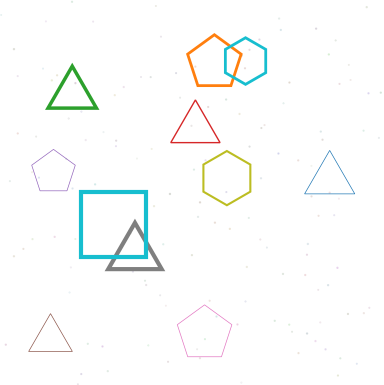[{"shape": "triangle", "thickness": 0.5, "radius": 0.38, "center": [0.856, 0.534]}, {"shape": "pentagon", "thickness": 2, "radius": 0.37, "center": [0.557, 0.837]}, {"shape": "triangle", "thickness": 2.5, "radius": 0.36, "center": [0.188, 0.755]}, {"shape": "triangle", "thickness": 1, "radius": 0.37, "center": [0.508, 0.666]}, {"shape": "pentagon", "thickness": 0.5, "radius": 0.3, "center": [0.139, 0.553]}, {"shape": "triangle", "thickness": 0.5, "radius": 0.33, "center": [0.131, 0.12]}, {"shape": "pentagon", "thickness": 0.5, "radius": 0.37, "center": [0.531, 0.134]}, {"shape": "triangle", "thickness": 3, "radius": 0.4, "center": [0.351, 0.341]}, {"shape": "hexagon", "thickness": 1.5, "radius": 0.35, "center": [0.589, 0.537]}, {"shape": "hexagon", "thickness": 2, "radius": 0.3, "center": [0.638, 0.841]}, {"shape": "square", "thickness": 3, "radius": 0.42, "center": [0.294, 0.416]}]